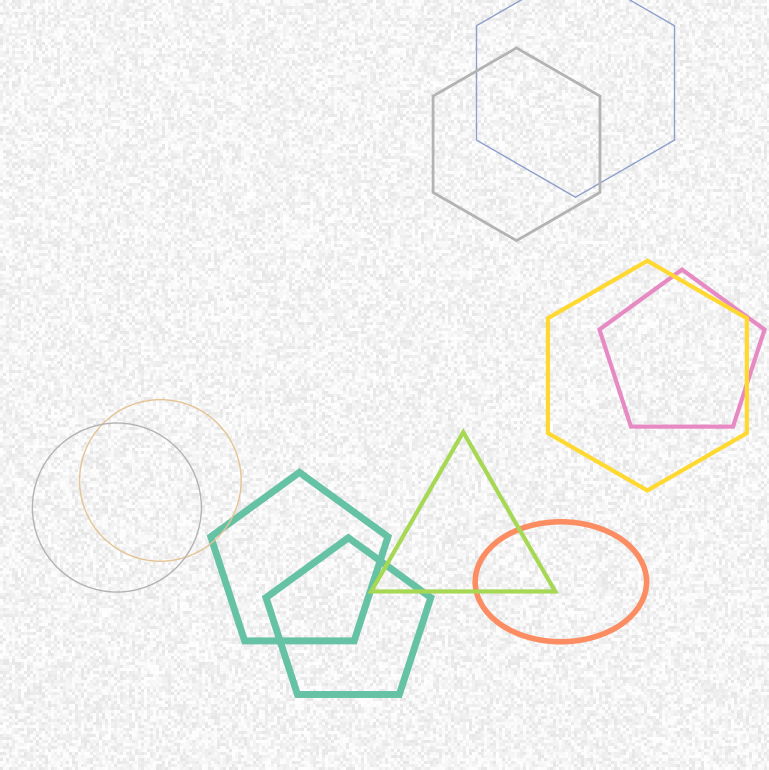[{"shape": "pentagon", "thickness": 2.5, "radius": 0.6, "center": [0.389, 0.266]}, {"shape": "pentagon", "thickness": 2.5, "radius": 0.56, "center": [0.452, 0.189]}, {"shape": "oval", "thickness": 2, "radius": 0.56, "center": [0.728, 0.244]}, {"shape": "hexagon", "thickness": 0.5, "radius": 0.74, "center": [0.747, 0.892]}, {"shape": "pentagon", "thickness": 1.5, "radius": 0.56, "center": [0.886, 0.537]}, {"shape": "triangle", "thickness": 1.5, "radius": 0.69, "center": [0.602, 0.301]}, {"shape": "hexagon", "thickness": 1.5, "radius": 0.75, "center": [0.841, 0.512]}, {"shape": "circle", "thickness": 0.5, "radius": 0.52, "center": [0.208, 0.376]}, {"shape": "hexagon", "thickness": 1, "radius": 0.63, "center": [0.671, 0.813]}, {"shape": "circle", "thickness": 0.5, "radius": 0.55, "center": [0.152, 0.341]}]